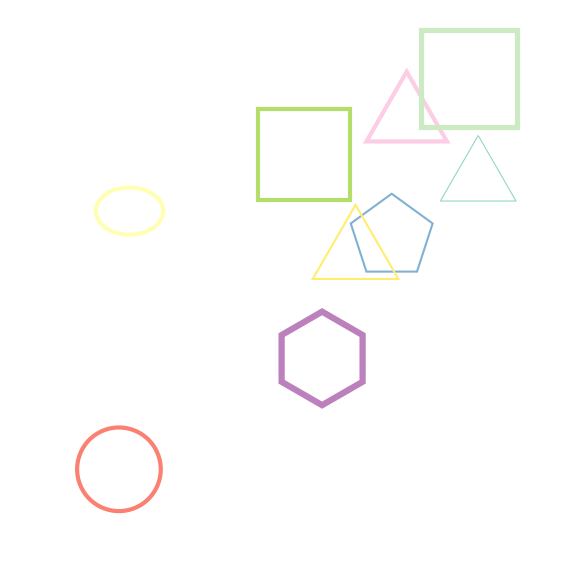[{"shape": "triangle", "thickness": 0.5, "radius": 0.38, "center": [0.828, 0.689]}, {"shape": "oval", "thickness": 2, "radius": 0.29, "center": [0.224, 0.634]}, {"shape": "circle", "thickness": 2, "radius": 0.36, "center": [0.206, 0.187]}, {"shape": "pentagon", "thickness": 1, "radius": 0.37, "center": [0.678, 0.589]}, {"shape": "square", "thickness": 2, "radius": 0.4, "center": [0.526, 0.732]}, {"shape": "triangle", "thickness": 2, "radius": 0.4, "center": [0.704, 0.794]}, {"shape": "hexagon", "thickness": 3, "radius": 0.4, "center": [0.558, 0.378]}, {"shape": "square", "thickness": 2.5, "radius": 0.42, "center": [0.812, 0.863]}, {"shape": "triangle", "thickness": 1, "radius": 0.43, "center": [0.616, 0.559]}]